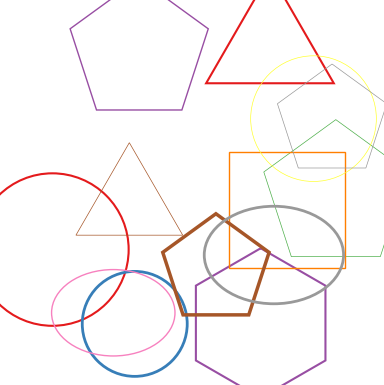[{"shape": "triangle", "thickness": 1.5, "radius": 0.96, "center": [0.701, 0.879]}, {"shape": "circle", "thickness": 1.5, "radius": 0.99, "center": [0.136, 0.352]}, {"shape": "circle", "thickness": 2, "radius": 0.68, "center": [0.35, 0.159]}, {"shape": "pentagon", "thickness": 0.5, "radius": 0.98, "center": [0.872, 0.493]}, {"shape": "hexagon", "thickness": 1.5, "radius": 0.97, "center": [0.677, 0.161]}, {"shape": "pentagon", "thickness": 1, "radius": 0.94, "center": [0.362, 0.867]}, {"shape": "square", "thickness": 1, "radius": 0.75, "center": [0.746, 0.456]}, {"shape": "circle", "thickness": 0.5, "radius": 0.82, "center": [0.814, 0.692]}, {"shape": "triangle", "thickness": 0.5, "radius": 0.8, "center": [0.336, 0.469]}, {"shape": "pentagon", "thickness": 2.5, "radius": 0.73, "center": [0.561, 0.3]}, {"shape": "oval", "thickness": 1, "radius": 0.8, "center": [0.294, 0.188]}, {"shape": "oval", "thickness": 2, "radius": 0.9, "center": [0.711, 0.338]}, {"shape": "pentagon", "thickness": 0.5, "radius": 0.75, "center": [0.863, 0.684]}]